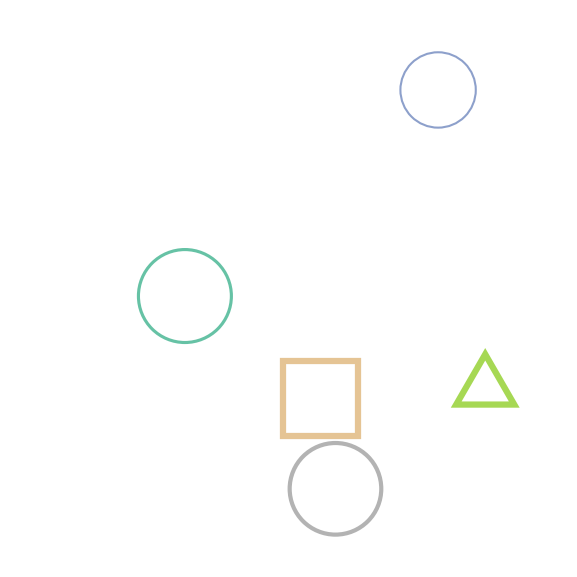[{"shape": "circle", "thickness": 1.5, "radius": 0.4, "center": [0.32, 0.487]}, {"shape": "circle", "thickness": 1, "radius": 0.33, "center": [0.759, 0.843]}, {"shape": "triangle", "thickness": 3, "radius": 0.29, "center": [0.84, 0.328]}, {"shape": "square", "thickness": 3, "radius": 0.32, "center": [0.555, 0.309]}, {"shape": "circle", "thickness": 2, "radius": 0.4, "center": [0.581, 0.153]}]